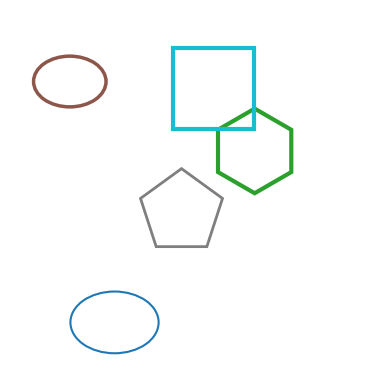[{"shape": "oval", "thickness": 1.5, "radius": 0.57, "center": [0.297, 0.163]}, {"shape": "hexagon", "thickness": 3, "radius": 0.55, "center": [0.661, 0.608]}, {"shape": "oval", "thickness": 2.5, "radius": 0.47, "center": [0.181, 0.788]}, {"shape": "pentagon", "thickness": 2, "radius": 0.56, "center": [0.471, 0.45]}, {"shape": "square", "thickness": 3, "radius": 0.53, "center": [0.555, 0.77]}]